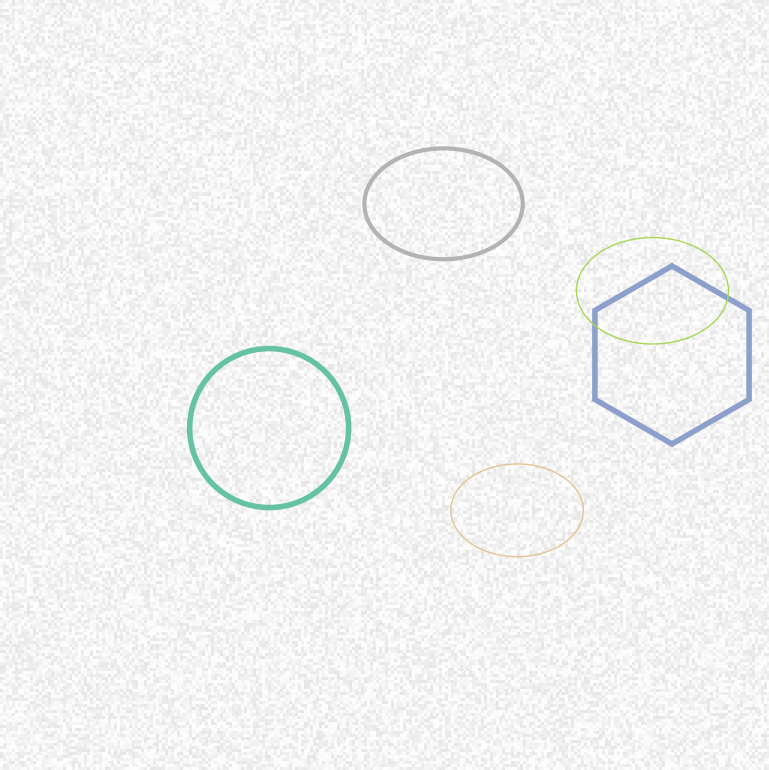[{"shape": "circle", "thickness": 2, "radius": 0.52, "center": [0.35, 0.444]}, {"shape": "hexagon", "thickness": 2, "radius": 0.58, "center": [0.873, 0.539]}, {"shape": "oval", "thickness": 0.5, "radius": 0.49, "center": [0.847, 0.622]}, {"shape": "oval", "thickness": 0.5, "radius": 0.43, "center": [0.672, 0.337]}, {"shape": "oval", "thickness": 1.5, "radius": 0.51, "center": [0.576, 0.735]}]